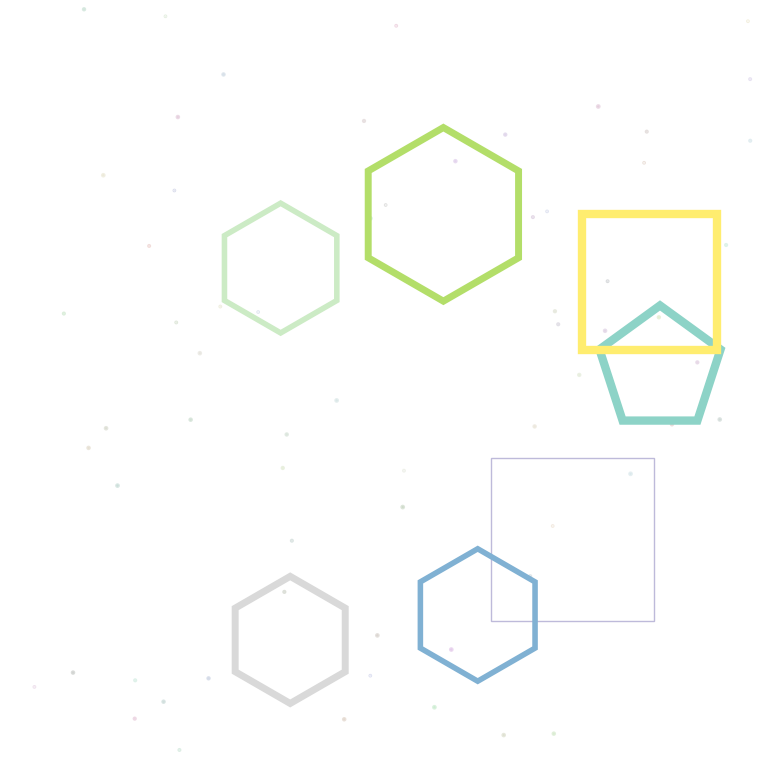[{"shape": "pentagon", "thickness": 3, "radius": 0.41, "center": [0.857, 0.521]}, {"shape": "square", "thickness": 0.5, "radius": 0.53, "center": [0.743, 0.299]}, {"shape": "hexagon", "thickness": 2, "radius": 0.43, "center": [0.62, 0.201]}, {"shape": "hexagon", "thickness": 2.5, "radius": 0.56, "center": [0.576, 0.722]}, {"shape": "hexagon", "thickness": 2.5, "radius": 0.41, "center": [0.377, 0.169]}, {"shape": "hexagon", "thickness": 2, "radius": 0.42, "center": [0.364, 0.652]}, {"shape": "square", "thickness": 3, "radius": 0.44, "center": [0.843, 0.634]}]